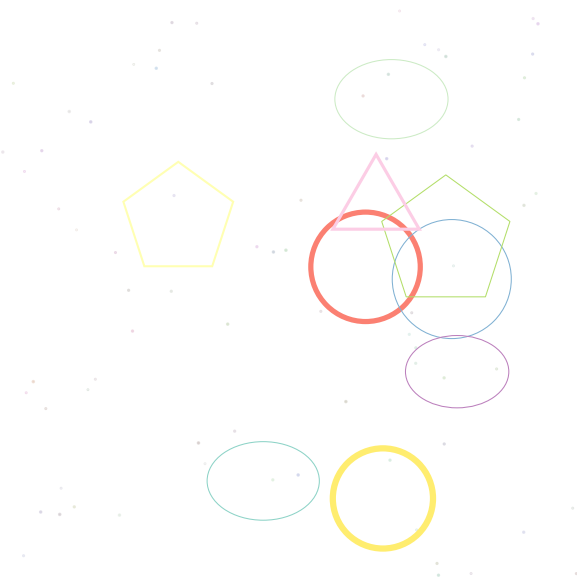[{"shape": "oval", "thickness": 0.5, "radius": 0.49, "center": [0.456, 0.166]}, {"shape": "pentagon", "thickness": 1, "radius": 0.5, "center": [0.309, 0.619]}, {"shape": "circle", "thickness": 2.5, "radius": 0.47, "center": [0.633, 0.537]}, {"shape": "circle", "thickness": 0.5, "radius": 0.52, "center": [0.782, 0.516]}, {"shape": "pentagon", "thickness": 0.5, "radius": 0.58, "center": [0.772, 0.58]}, {"shape": "triangle", "thickness": 1.5, "radius": 0.43, "center": [0.651, 0.645]}, {"shape": "oval", "thickness": 0.5, "radius": 0.45, "center": [0.792, 0.356]}, {"shape": "oval", "thickness": 0.5, "radius": 0.49, "center": [0.678, 0.827]}, {"shape": "circle", "thickness": 3, "radius": 0.43, "center": [0.663, 0.136]}]